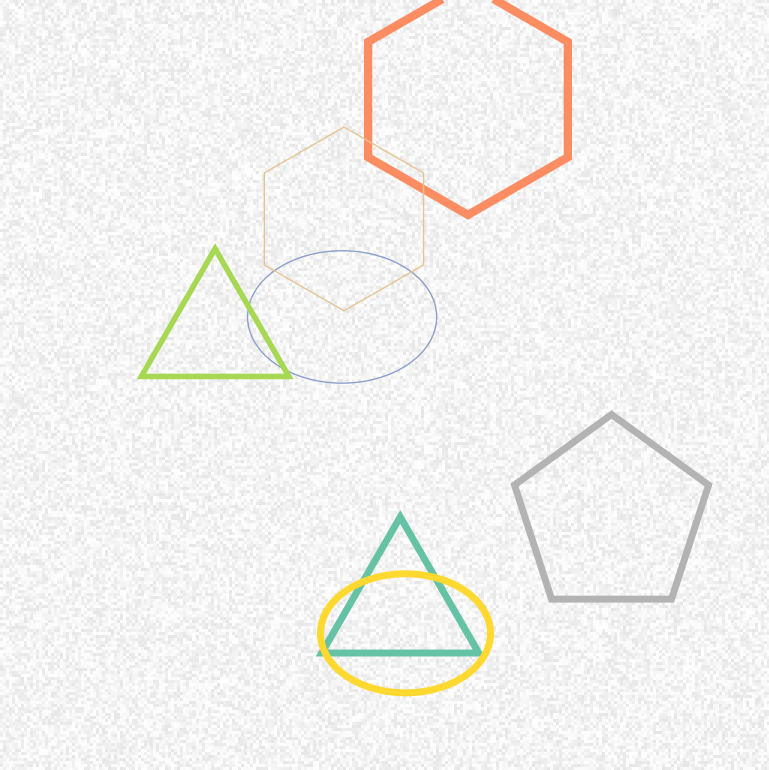[{"shape": "triangle", "thickness": 2.5, "radius": 0.59, "center": [0.52, 0.211]}, {"shape": "hexagon", "thickness": 3, "radius": 0.75, "center": [0.608, 0.871]}, {"shape": "oval", "thickness": 0.5, "radius": 0.61, "center": [0.444, 0.588]}, {"shape": "triangle", "thickness": 2, "radius": 0.55, "center": [0.279, 0.566]}, {"shape": "oval", "thickness": 2.5, "radius": 0.55, "center": [0.527, 0.178]}, {"shape": "hexagon", "thickness": 0.5, "radius": 0.6, "center": [0.447, 0.716]}, {"shape": "pentagon", "thickness": 2.5, "radius": 0.66, "center": [0.794, 0.329]}]